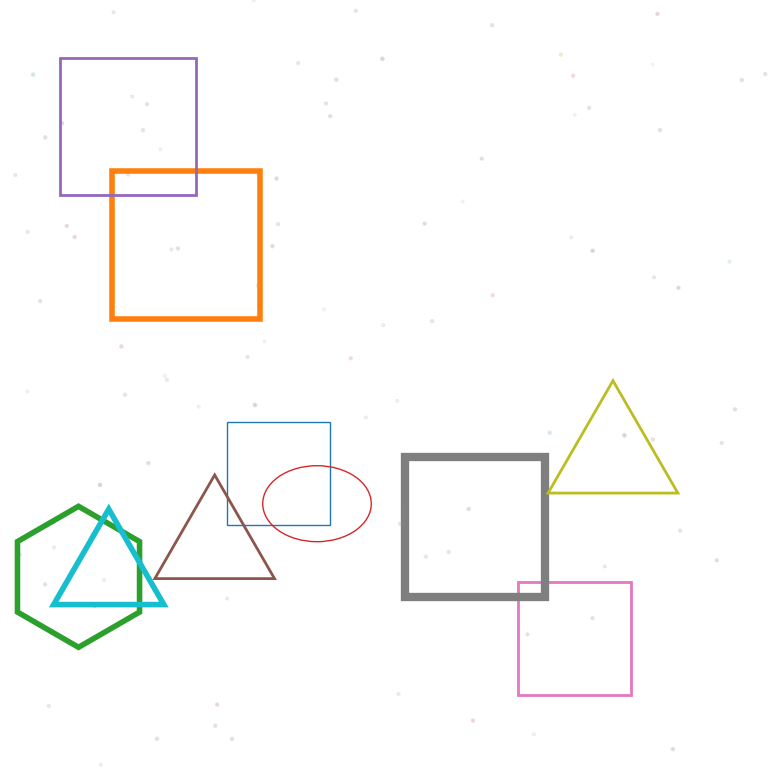[{"shape": "square", "thickness": 0.5, "radius": 0.34, "center": [0.361, 0.385]}, {"shape": "square", "thickness": 2, "radius": 0.48, "center": [0.241, 0.682]}, {"shape": "hexagon", "thickness": 2, "radius": 0.46, "center": [0.102, 0.251]}, {"shape": "oval", "thickness": 0.5, "radius": 0.35, "center": [0.412, 0.346]}, {"shape": "square", "thickness": 1, "radius": 0.44, "center": [0.166, 0.836]}, {"shape": "triangle", "thickness": 1, "radius": 0.45, "center": [0.279, 0.293]}, {"shape": "square", "thickness": 1, "radius": 0.37, "center": [0.746, 0.171]}, {"shape": "square", "thickness": 3, "radius": 0.46, "center": [0.617, 0.315]}, {"shape": "triangle", "thickness": 1, "radius": 0.49, "center": [0.796, 0.408]}, {"shape": "triangle", "thickness": 2, "radius": 0.41, "center": [0.141, 0.256]}]